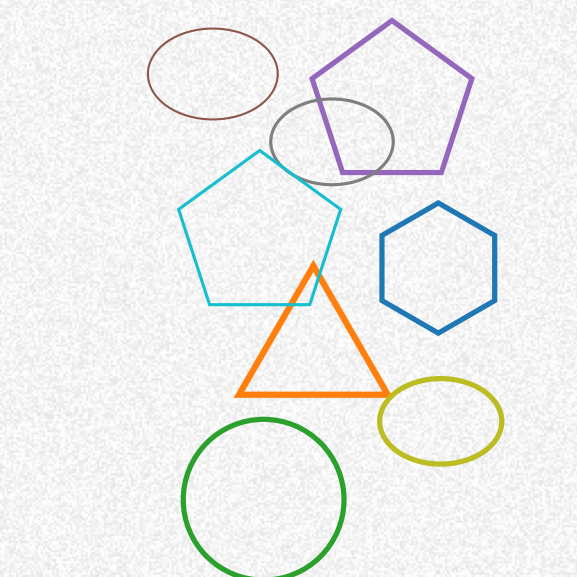[{"shape": "hexagon", "thickness": 2.5, "radius": 0.56, "center": [0.759, 0.535]}, {"shape": "triangle", "thickness": 3, "radius": 0.74, "center": [0.543, 0.39]}, {"shape": "circle", "thickness": 2.5, "radius": 0.7, "center": [0.457, 0.134]}, {"shape": "pentagon", "thickness": 2.5, "radius": 0.73, "center": [0.679, 0.818]}, {"shape": "oval", "thickness": 1, "radius": 0.56, "center": [0.369, 0.871]}, {"shape": "oval", "thickness": 1.5, "radius": 0.53, "center": [0.575, 0.754]}, {"shape": "oval", "thickness": 2.5, "radius": 0.53, "center": [0.763, 0.27]}, {"shape": "pentagon", "thickness": 1.5, "radius": 0.74, "center": [0.45, 0.591]}]